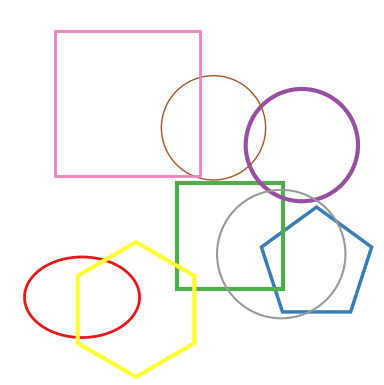[{"shape": "oval", "thickness": 2, "radius": 0.75, "center": [0.213, 0.228]}, {"shape": "pentagon", "thickness": 2.5, "radius": 0.75, "center": [0.822, 0.312]}, {"shape": "square", "thickness": 3, "radius": 0.69, "center": [0.597, 0.388]}, {"shape": "circle", "thickness": 3, "radius": 0.73, "center": [0.784, 0.623]}, {"shape": "hexagon", "thickness": 3, "radius": 0.87, "center": [0.353, 0.196]}, {"shape": "circle", "thickness": 1, "radius": 0.68, "center": [0.555, 0.668]}, {"shape": "square", "thickness": 2, "radius": 0.94, "center": [0.331, 0.731]}, {"shape": "circle", "thickness": 1.5, "radius": 0.83, "center": [0.731, 0.34]}]